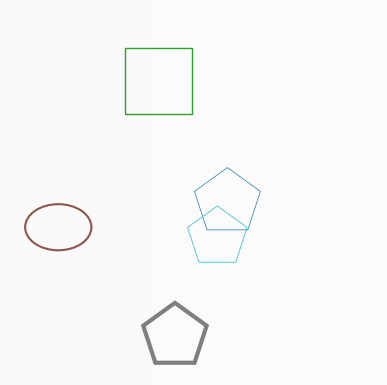[{"shape": "pentagon", "thickness": 0.5, "radius": 0.45, "center": [0.587, 0.475]}, {"shape": "square", "thickness": 1, "radius": 0.43, "center": [0.409, 0.788]}, {"shape": "oval", "thickness": 1.5, "radius": 0.43, "center": [0.15, 0.41]}, {"shape": "pentagon", "thickness": 3, "radius": 0.43, "center": [0.451, 0.127]}, {"shape": "pentagon", "thickness": 0.5, "radius": 0.4, "center": [0.561, 0.384]}]